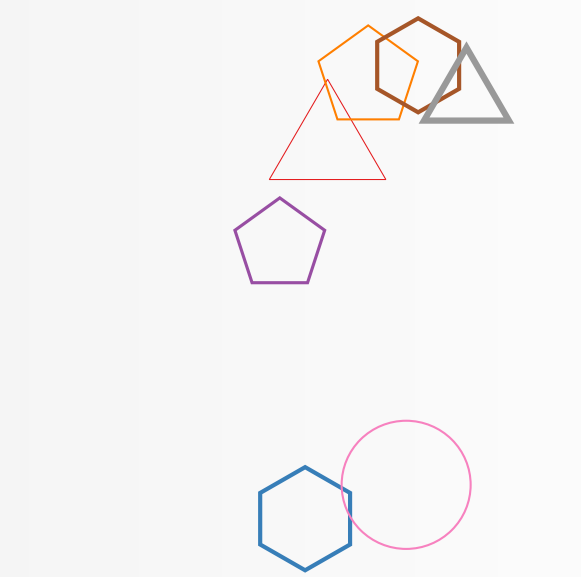[{"shape": "triangle", "thickness": 0.5, "radius": 0.58, "center": [0.564, 0.746]}, {"shape": "hexagon", "thickness": 2, "radius": 0.45, "center": [0.525, 0.101]}, {"shape": "pentagon", "thickness": 1.5, "radius": 0.41, "center": [0.481, 0.575]}, {"shape": "pentagon", "thickness": 1, "radius": 0.45, "center": [0.633, 0.865]}, {"shape": "hexagon", "thickness": 2, "radius": 0.41, "center": [0.719, 0.886]}, {"shape": "circle", "thickness": 1, "radius": 0.55, "center": [0.699, 0.16]}, {"shape": "triangle", "thickness": 3, "radius": 0.42, "center": [0.803, 0.832]}]